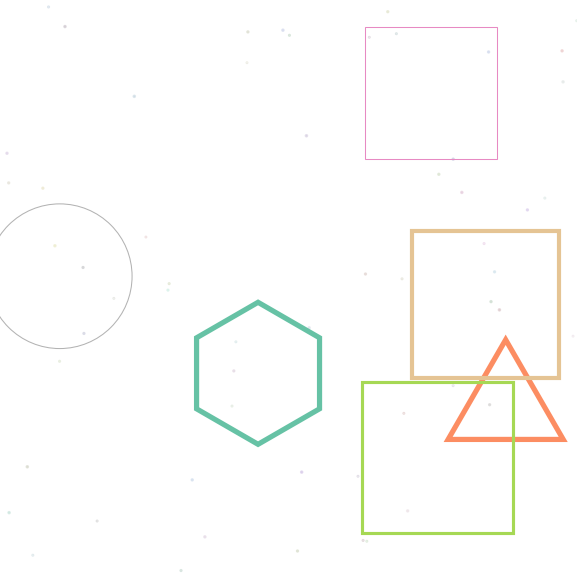[{"shape": "hexagon", "thickness": 2.5, "radius": 0.61, "center": [0.447, 0.353]}, {"shape": "triangle", "thickness": 2.5, "radius": 0.58, "center": [0.876, 0.296]}, {"shape": "square", "thickness": 0.5, "radius": 0.57, "center": [0.746, 0.838]}, {"shape": "square", "thickness": 1.5, "radius": 0.65, "center": [0.757, 0.207]}, {"shape": "square", "thickness": 2, "radius": 0.64, "center": [0.841, 0.472]}, {"shape": "circle", "thickness": 0.5, "radius": 0.63, "center": [0.103, 0.521]}]